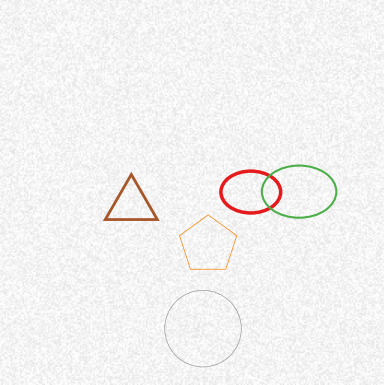[{"shape": "oval", "thickness": 2.5, "radius": 0.39, "center": [0.651, 0.501]}, {"shape": "oval", "thickness": 1.5, "radius": 0.48, "center": [0.777, 0.502]}, {"shape": "pentagon", "thickness": 0.5, "radius": 0.39, "center": [0.541, 0.364]}, {"shape": "triangle", "thickness": 2, "radius": 0.39, "center": [0.341, 0.469]}, {"shape": "circle", "thickness": 0.5, "radius": 0.5, "center": [0.527, 0.146]}]